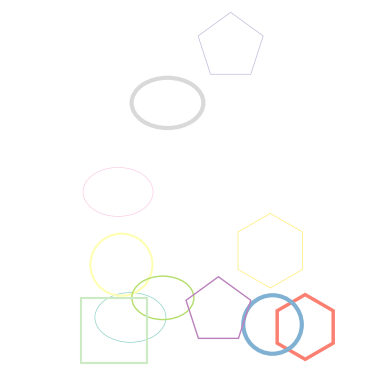[{"shape": "oval", "thickness": 0.5, "radius": 0.46, "center": [0.339, 0.175]}, {"shape": "circle", "thickness": 1.5, "radius": 0.4, "center": [0.315, 0.312]}, {"shape": "pentagon", "thickness": 0.5, "radius": 0.44, "center": [0.599, 0.879]}, {"shape": "hexagon", "thickness": 2.5, "radius": 0.42, "center": [0.793, 0.151]}, {"shape": "circle", "thickness": 3, "radius": 0.38, "center": [0.708, 0.157]}, {"shape": "oval", "thickness": 1, "radius": 0.4, "center": [0.423, 0.226]}, {"shape": "oval", "thickness": 0.5, "radius": 0.45, "center": [0.307, 0.501]}, {"shape": "oval", "thickness": 3, "radius": 0.47, "center": [0.435, 0.733]}, {"shape": "pentagon", "thickness": 1, "radius": 0.44, "center": [0.567, 0.193]}, {"shape": "square", "thickness": 1.5, "radius": 0.43, "center": [0.297, 0.142]}, {"shape": "hexagon", "thickness": 0.5, "radius": 0.48, "center": [0.702, 0.349]}]